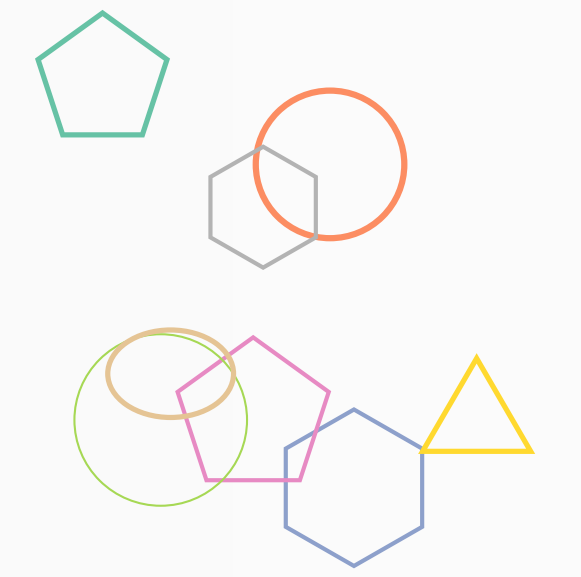[{"shape": "pentagon", "thickness": 2.5, "radius": 0.58, "center": [0.176, 0.86]}, {"shape": "circle", "thickness": 3, "radius": 0.64, "center": [0.568, 0.714]}, {"shape": "hexagon", "thickness": 2, "radius": 0.68, "center": [0.609, 0.155]}, {"shape": "pentagon", "thickness": 2, "radius": 0.68, "center": [0.436, 0.278]}, {"shape": "circle", "thickness": 1, "radius": 0.74, "center": [0.277, 0.272]}, {"shape": "triangle", "thickness": 2.5, "radius": 0.54, "center": [0.82, 0.271]}, {"shape": "oval", "thickness": 2.5, "radius": 0.54, "center": [0.294, 0.352]}, {"shape": "hexagon", "thickness": 2, "radius": 0.52, "center": [0.453, 0.64]}]